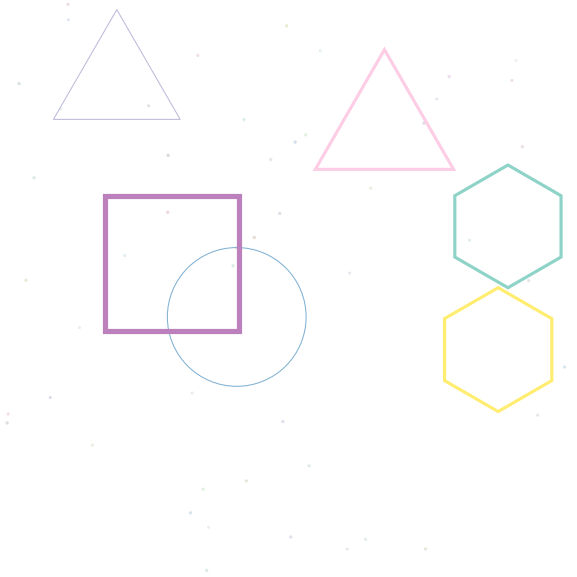[{"shape": "hexagon", "thickness": 1.5, "radius": 0.53, "center": [0.88, 0.607]}, {"shape": "triangle", "thickness": 0.5, "radius": 0.63, "center": [0.202, 0.856]}, {"shape": "circle", "thickness": 0.5, "radius": 0.6, "center": [0.41, 0.45]}, {"shape": "triangle", "thickness": 1.5, "radius": 0.69, "center": [0.666, 0.775]}, {"shape": "square", "thickness": 2.5, "radius": 0.58, "center": [0.298, 0.543]}, {"shape": "hexagon", "thickness": 1.5, "radius": 0.54, "center": [0.863, 0.394]}]